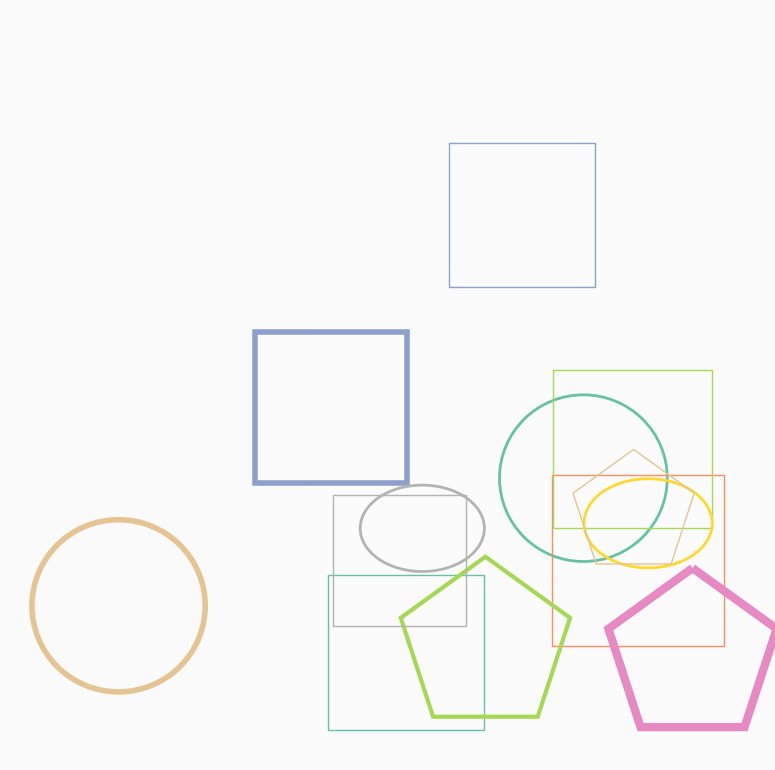[{"shape": "square", "thickness": 0.5, "radius": 0.5, "center": [0.524, 0.153]}, {"shape": "circle", "thickness": 1, "radius": 0.54, "center": [0.753, 0.379]}, {"shape": "square", "thickness": 0.5, "radius": 0.56, "center": [0.823, 0.272]}, {"shape": "square", "thickness": 2, "radius": 0.49, "center": [0.427, 0.471]}, {"shape": "square", "thickness": 0.5, "radius": 0.47, "center": [0.673, 0.721]}, {"shape": "pentagon", "thickness": 3, "radius": 0.57, "center": [0.894, 0.148]}, {"shape": "pentagon", "thickness": 1.5, "radius": 0.57, "center": [0.626, 0.162]}, {"shape": "square", "thickness": 0.5, "radius": 0.51, "center": [0.816, 0.417]}, {"shape": "oval", "thickness": 1, "radius": 0.41, "center": [0.836, 0.32]}, {"shape": "circle", "thickness": 2, "radius": 0.56, "center": [0.153, 0.213]}, {"shape": "pentagon", "thickness": 0.5, "radius": 0.41, "center": [0.818, 0.334]}, {"shape": "oval", "thickness": 1, "radius": 0.4, "center": [0.545, 0.314]}, {"shape": "square", "thickness": 0.5, "radius": 0.43, "center": [0.516, 0.272]}]